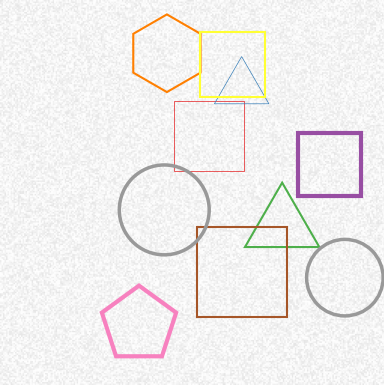[{"shape": "square", "thickness": 0.5, "radius": 0.45, "center": [0.544, 0.648]}, {"shape": "triangle", "thickness": 0.5, "radius": 0.41, "center": [0.628, 0.771]}, {"shape": "triangle", "thickness": 1.5, "radius": 0.56, "center": [0.733, 0.414]}, {"shape": "square", "thickness": 3, "radius": 0.41, "center": [0.856, 0.573]}, {"shape": "hexagon", "thickness": 1.5, "radius": 0.5, "center": [0.434, 0.862]}, {"shape": "square", "thickness": 1.5, "radius": 0.42, "center": [0.604, 0.833]}, {"shape": "square", "thickness": 1.5, "radius": 0.59, "center": [0.629, 0.293]}, {"shape": "pentagon", "thickness": 3, "radius": 0.51, "center": [0.361, 0.157]}, {"shape": "circle", "thickness": 2.5, "radius": 0.58, "center": [0.427, 0.455]}, {"shape": "circle", "thickness": 2.5, "radius": 0.5, "center": [0.896, 0.279]}]